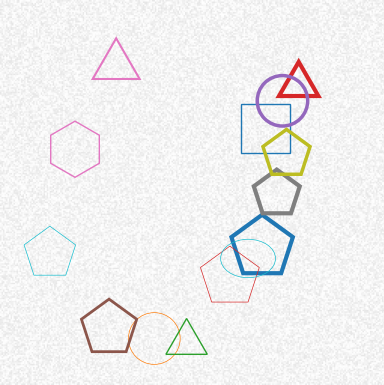[{"shape": "pentagon", "thickness": 3, "radius": 0.42, "center": [0.681, 0.358]}, {"shape": "square", "thickness": 1, "radius": 0.32, "center": [0.689, 0.667]}, {"shape": "circle", "thickness": 0.5, "radius": 0.34, "center": [0.401, 0.121]}, {"shape": "triangle", "thickness": 1, "radius": 0.31, "center": [0.485, 0.111]}, {"shape": "pentagon", "thickness": 0.5, "radius": 0.4, "center": [0.597, 0.28]}, {"shape": "triangle", "thickness": 3, "radius": 0.3, "center": [0.776, 0.78]}, {"shape": "circle", "thickness": 2.5, "radius": 0.33, "center": [0.734, 0.738]}, {"shape": "pentagon", "thickness": 2, "radius": 0.38, "center": [0.283, 0.148]}, {"shape": "hexagon", "thickness": 1, "radius": 0.36, "center": [0.195, 0.612]}, {"shape": "triangle", "thickness": 1.5, "radius": 0.35, "center": [0.302, 0.83]}, {"shape": "pentagon", "thickness": 3, "radius": 0.31, "center": [0.719, 0.497]}, {"shape": "pentagon", "thickness": 2.5, "radius": 0.32, "center": [0.744, 0.599]}, {"shape": "pentagon", "thickness": 0.5, "radius": 0.35, "center": [0.129, 0.342]}, {"shape": "oval", "thickness": 0.5, "radius": 0.36, "center": [0.644, 0.329]}]